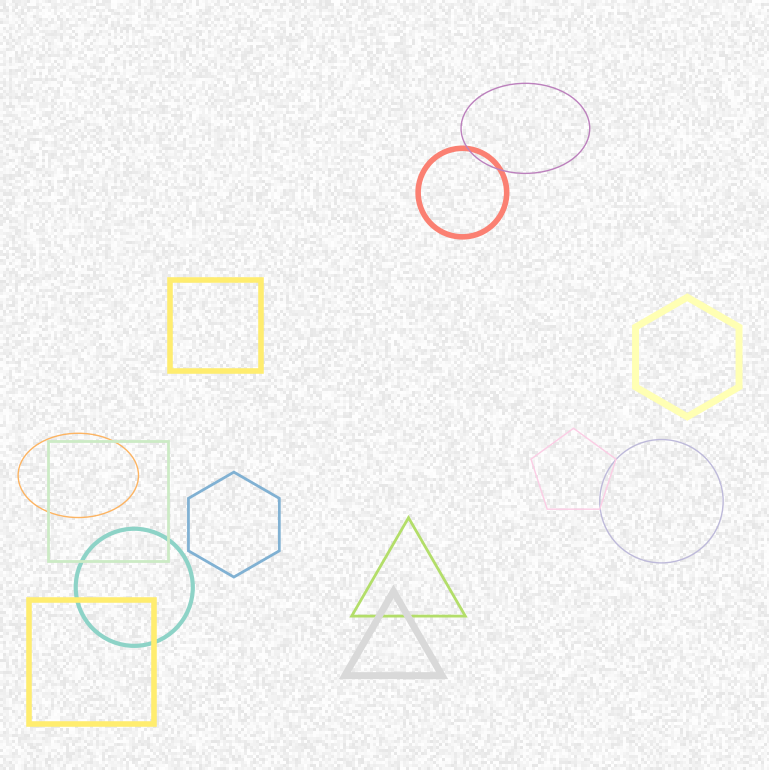[{"shape": "circle", "thickness": 1.5, "radius": 0.38, "center": [0.174, 0.237]}, {"shape": "hexagon", "thickness": 2.5, "radius": 0.39, "center": [0.893, 0.536]}, {"shape": "circle", "thickness": 0.5, "radius": 0.4, "center": [0.859, 0.349]}, {"shape": "circle", "thickness": 2, "radius": 0.29, "center": [0.601, 0.75]}, {"shape": "hexagon", "thickness": 1, "radius": 0.34, "center": [0.304, 0.319]}, {"shape": "oval", "thickness": 0.5, "radius": 0.39, "center": [0.102, 0.383]}, {"shape": "triangle", "thickness": 1, "radius": 0.43, "center": [0.531, 0.242]}, {"shape": "pentagon", "thickness": 0.5, "radius": 0.29, "center": [0.745, 0.386]}, {"shape": "triangle", "thickness": 2.5, "radius": 0.36, "center": [0.511, 0.159]}, {"shape": "oval", "thickness": 0.5, "radius": 0.42, "center": [0.682, 0.833]}, {"shape": "square", "thickness": 1, "radius": 0.39, "center": [0.14, 0.35]}, {"shape": "square", "thickness": 2, "radius": 0.3, "center": [0.28, 0.578]}, {"shape": "square", "thickness": 2, "radius": 0.4, "center": [0.119, 0.141]}]